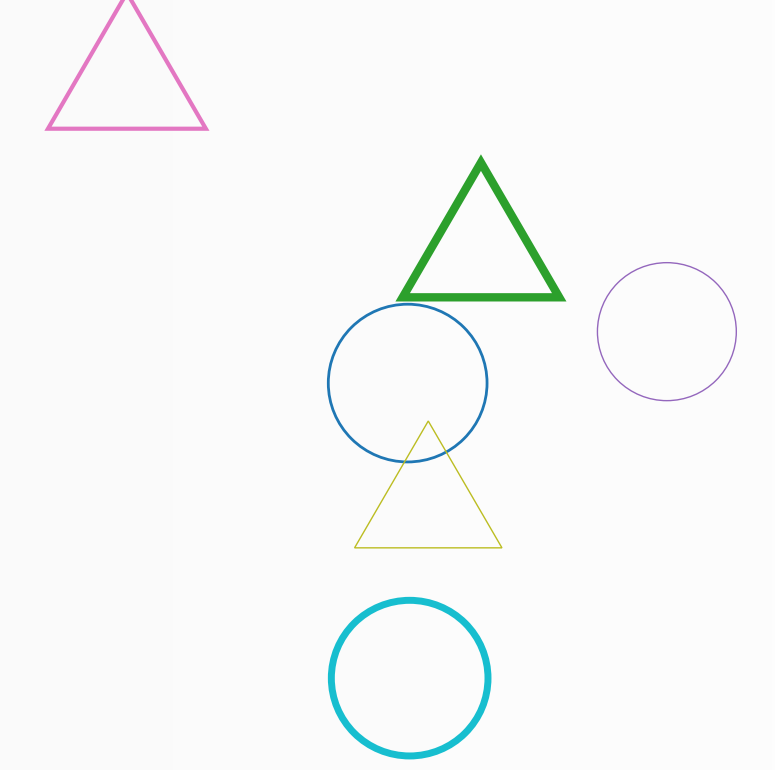[{"shape": "circle", "thickness": 1, "radius": 0.51, "center": [0.526, 0.502]}, {"shape": "triangle", "thickness": 3, "radius": 0.58, "center": [0.621, 0.672]}, {"shape": "circle", "thickness": 0.5, "radius": 0.45, "center": [0.86, 0.569]}, {"shape": "triangle", "thickness": 1.5, "radius": 0.59, "center": [0.164, 0.892]}, {"shape": "triangle", "thickness": 0.5, "radius": 0.55, "center": [0.553, 0.343]}, {"shape": "circle", "thickness": 2.5, "radius": 0.51, "center": [0.529, 0.119]}]